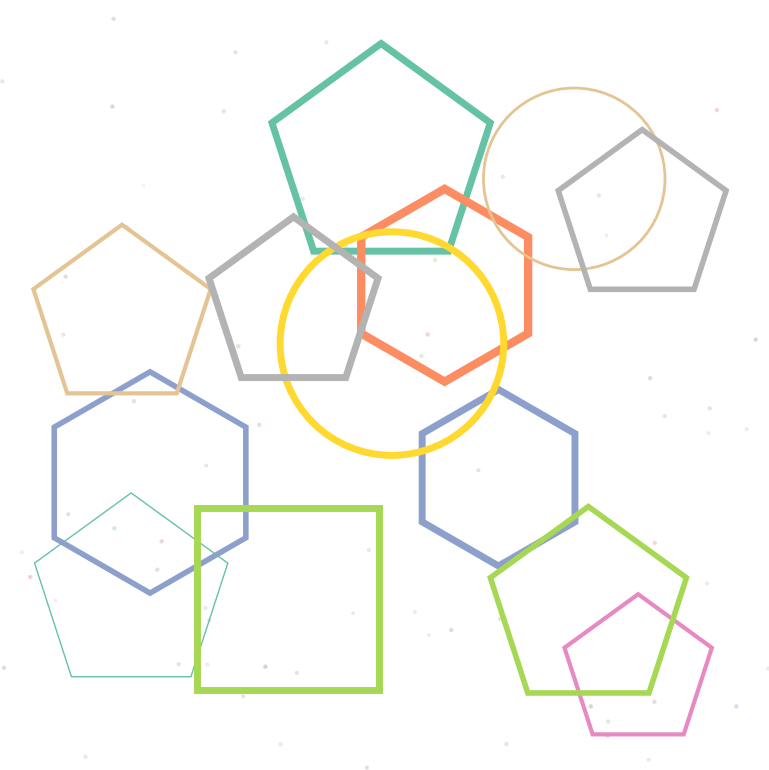[{"shape": "pentagon", "thickness": 2.5, "radius": 0.75, "center": [0.495, 0.794]}, {"shape": "pentagon", "thickness": 0.5, "radius": 0.66, "center": [0.17, 0.228]}, {"shape": "hexagon", "thickness": 3, "radius": 0.63, "center": [0.577, 0.63]}, {"shape": "hexagon", "thickness": 2, "radius": 0.72, "center": [0.195, 0.373]}, {"shape": "hexagon", "thickness": 2.5, "radius": 0.57, "center": [0.648, 0.38]}, {"shape": "pentagon", "thickness": 1.5, "radius": 0.5, "center": [0.829, 0.128]}, {"shape": "pentagon", "thickness": 2, "radius": 0.67, "center": [0.764, 0.208]}, {"shape": "square", "thickness": 2.5, "radius": 0.59, "center": [0.374, 0.222]}, {"shape": "circle", "thickness": 2.5, "radius": 0.73, "center": [0.509, 0.554]}, {"shape": "pentagon", "thickness": 1.5, "radius": 0.61, "center": [0.158, 0.587]}, {"shape": "circle", "thickness": 1, "radius": 0.59, "center": [0.746, 0.768]}, {"shape": "pentagon", "thickness": 2, "radius": 0.57, "center": [0.834, 0.717]}, {"shape": "pentagon", "thickness": 2.5, "radius": 0.58, "center": [0.381, 0.603]}]